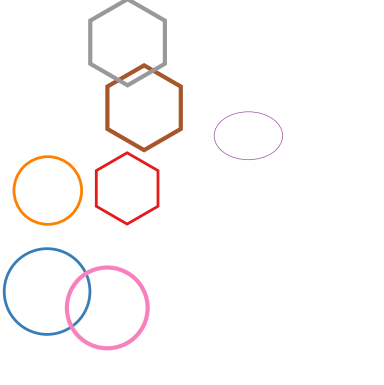[{"shape": "hexagon", "thickness": 2, "radius": 0.46, "center": [0.33, 0.511]}, {"shape": "circle", "thickness": 2, "radius": 0.56, "center": [0.122, 0.243]}, {"shape": "oval", "thickness": 0.5, "radius": 0.44, "center": [0.645, 0.647]}, {"shape": "circle", "thickness": 2, "radius": 0.44, "center": [0.124, 0.505]}, {"shape": "hexagon", "thickness": 3, "radius": 0.55, "center": [0.374, 0.72]}, {"shape": "circle", "thickness": 3, "radius": 0.52, "center": [0.279, 0.2]}, {"shape": "hexagon", "thickness": 3, "radius": 0.56, "center": [0.331, 0.89]}]